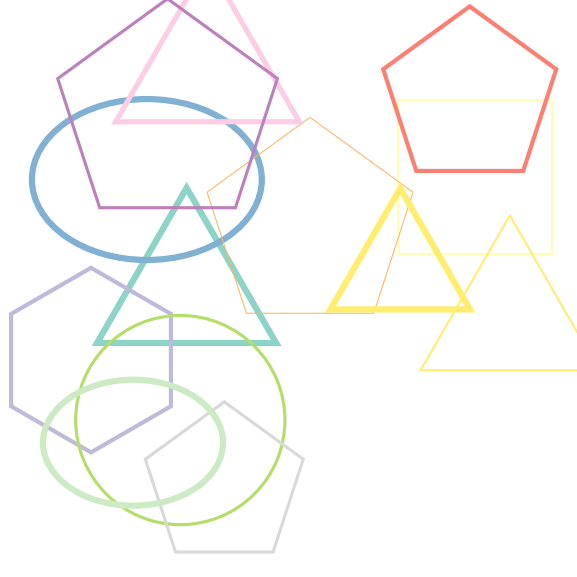[{"shape": "triangle", "thickness": 3, "radius": 0.9, "center": [0.323, 0.495]}, {"shape": "square", "thickness": 1, "radius": 0.67, "center": [0.823, 0.693]}, {"shape": "hexagon", "thickness": 2, "radius": 0.8, "center": [0.158, 0.376]}, {"shape": "pentagon", "thickness": 2, "radius": 0.79, "center": [0.813, 0.831]}, {"shape": "oval", "thickness": 3, "radius": 1.0, "center": [0.254, 0.688]}, {"shape": "pentagon", "thickness": 0.5, "radius": 0.94, "center": [0.537, 0.608]}, {"shape": "circle", "thickness": 1.5, "radius": 0.91, "center": [0.312, 0.272]}, {"shape": "triangle", "thickness": 2.5, "radius": 0.92, "center": [0.359, 0.88]}, {"shape": "pentagon", "thickness": 1.5, "radius": 0.72, "center": [0.388, 0.16]}, {"shape": "pentagon", "thickness": 1.5, "radius": 1.0, "center": [0.29, 0.801]}, {"shape": "oval", "thickness": 3, "radius": 0.78, "center": [0.23, 0.233]}, {"shape": "triangle", "thickness": 3, "radius": 0.7, "center": [0.693, 0.533]}, {"shape": "triangle", "thickness": 1, "radius": 0.89, "center": [0.883, 0.447]}]